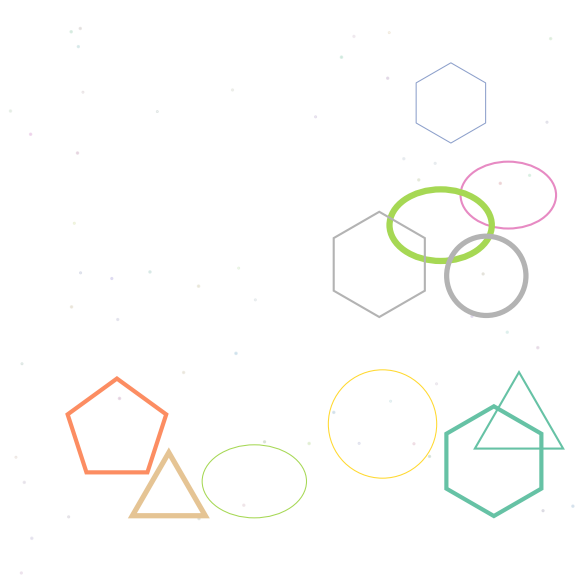[{"shape": "hexagon", "thickness": 2, "radius": 0.47, "center": [0.855, 0.201]}, {"shape": "triangle", "thickness": 1, "radius": 0.44, "center": [0.899, 0.266]}, {"shape": "pentagon", "thickness": 2, "radius": 0.45, "center": [0.202, 0.254]}, {"shape": "hexagon", "thickness": 0.5, "radius": 0.35, "center": [0.781, 0.821]}, {"shape": "oval", "thickness": 1, "radius": 0.41, "center": [0.88, 0.661]}, {"shape": "oval", "thickness": 3, "radius": 0.44, "center": [0.763, 0.609]}, {"shape": "oval", "thickness": 0.5, "radius": 0.45, "center": [0.44, 0.166]}, {"shape": "circle", "thickness": 0.5, "radius": 0.47, "center": [0.662, 0.265]}, {"shape": "triangle", "thickness": 2.5, "radius": 0.36, "center": [0.292, 0.143]}, {"shape": "hexagon", "thickness": 1, "radius": 0.46, "center": [0.657, 0.541]}, {"shape": "circle", "thickness": 2.5, "radius": 0.34, "center": [0.842, 0.522]}]